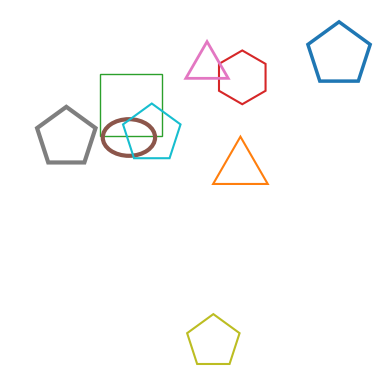[{"shape": "pentagon", "thickness": 2.5, "radius": 0.43, "center": [0.881, 0.858]}, {"shape": "triangle", "thickness": 1.5, "radius": 0.41, "center": [0.625, 0.563]}, {"shape": "square", "thickness": 1, "radius": 0.4, "center": [0.34, 0.727]}, {"shape": "hexagon", "thickness": 1.5, "radius": 0.35, "center": [0.629, 0.799]}, {"shape": "oval", "thickness": 3, "radius": 0.34, "center": [0.335, 0.643]}, {"shape": "triangle", "thickness": 2, "radius": 0.32, "center": [0.538, 0.828]}, {"shape": "pentagon", "thickness": 3, "radius": 0.4, "center": [0.172, 0.643]}, {"shape": "pentagon", "thickness": 1.5, "radius": 0.36, "center": [0.554, 0.113]}, {"shape": "pentagon", "thickness": 1.5, "radius": 0.39, "center": [0.394, 0.653]}]